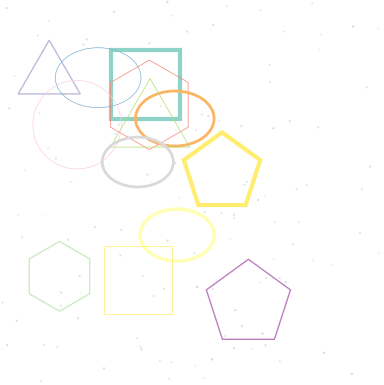[{"shape": "square", "thickness": 3, "radius": 0.45, "center": [0.379, 0.78]}, {"shape": "oval", "thickness": 2.5, "radius": 0.48, "center": [0.46, 0.389]}, {"shape": "triangle", "thickness": 1, "radius": 0.47, "center": [0.128, 0.803]}, {"shape": "hexagon", "thickness": 0.5, "radius": 0.58, "center": [0.388, 0.728]}, {"shape": "oval", "thickness": 0.5, "radius": 0.56, "center": [0.255, 0.798]}, {"shape": "oval", "thickness": 2, "radius": 0.51, "center": [0.454, 0.692]}, {"shape": "triangle", "thickness": 0.5, "radius": 0.59, "center": [0.39, 0.677]}, {"shape": "circle", "thickness": 0.5, "radius": 0.57, "center": [0.2, 0.676]}, {"shape": "oval", "thickness": 2, "radius": 0.46, "center": [0.358, 0.579]}, {"shape": "pentagon", "thickness": 1, "radius": 0.57, "center": [0.645, 0.212]}, {"shape": "hexagon", "thickness": 1, "radius": 0.45, "center": [0.155, 0.282]}, {"shape": "pentagon", "thickness": 3, "radius": 0.52, "center": [0.577, 0.552]}, {"shape": "square", "thickness": 0.5, "radius": 0.44, "center": [0.359, 0.272]}]